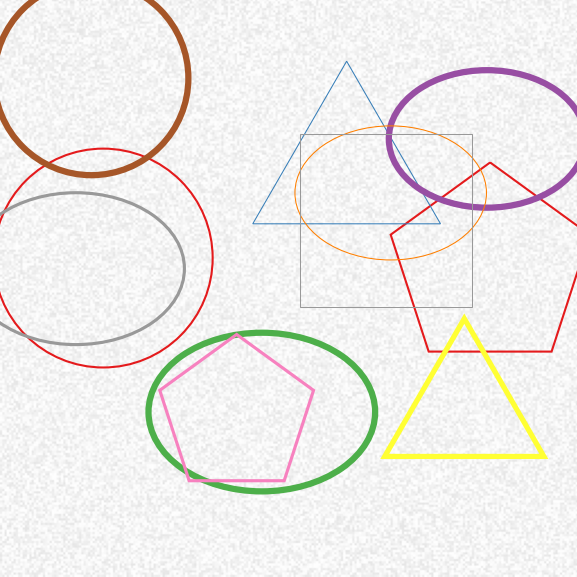[{"shape": "circle", "thickness": 1, "radius": 0.95, "center": [0.179, 0.552]}, {"shape": "pentagon", "thickness": 1, "radius": 0.91, "center": [0.849, 0.537]}, {"shape": "triangle", "thickness": 0.5, "radius": 0.94, "center": [0.6, 0.705]}, {"shape": "oval", "thickness": 3, "radius": 0.98, "center": [0.453, 0.286]}, {"shape": "oval", "thickness": 3, "radius": 0.85, "center": [0.843, 0.759]}, {"shape": "oval", "thickness": 0.5, "radius": 0.83, "center": [0.677, 0.665]}, {"shape": "triangle", "thickness": 2.5, "radius": 0.8, "center": [0.804, 0.288]}, {"shape": "circle", "thickness": 3, "radius": 0.84, "center": [0.158, 0.864]}, {"shape": "pentagon", "thickness": 1.5, "radius": 0.7, "center": [0.41, 0.28]}, {"shape": "square", "thickness": 0.5, "radius": 0.75, "center": [0.668, 0.617]}, {"shape": "oval", "thickness": 1.5, "radius": 0.94, "center": [0.131, 0.534]}]